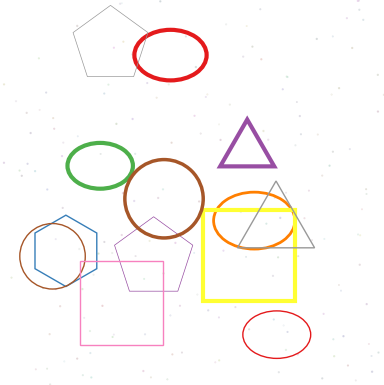[{"shape": "oval", "thickness": 1, "radius": 0.44, "center": [0.719, 0.131]}, {"shape": "oval", "thickness": 3, "radius": 0.47, "center": [0.443, 0.857]}, {"shape": "hexagon", "thickness": 1, "radius": 0.46, "center": [0.171, 0.348]}, {"shape": "oval", "thickness": 3, "radius": 0.42, "center": [0.26, 0.569]}, {"shape": "pentagon", "thickness": 0.5, "radius": 0.53, "center": [0.399, 0.33]}, {"shape": "triangle", "thickness": 3, "radius": 0.41, "center": [0.642, 0.608]}, {"shape": "oval", "thickness": 2, "radius": 0.53, "center": [0.66, 0.427]}, {"shape": "square", "thickness": 3, "radius": 0.6, "center": [0.648, 0.336]}, {"shape": "circle", "thickness": 2.5, "radius": 0.51, "center": [0.426, 0.484]}, {"shape": "circle", "thickness": 1, "radius": 0.43, "center": [0.136, 0.334]}, {"shape": "square", "thickness": 1, "radius": 0.54, "center": [0.316, 0.213]}, {"shape": "pentagon", "thickness": 0.5, "radius": 0.51, "center": [0.287, 0.884]}, {"shape": "triangle", "thickness": 1, "radius": 0.58, "center": [0.717, 0.414]}]